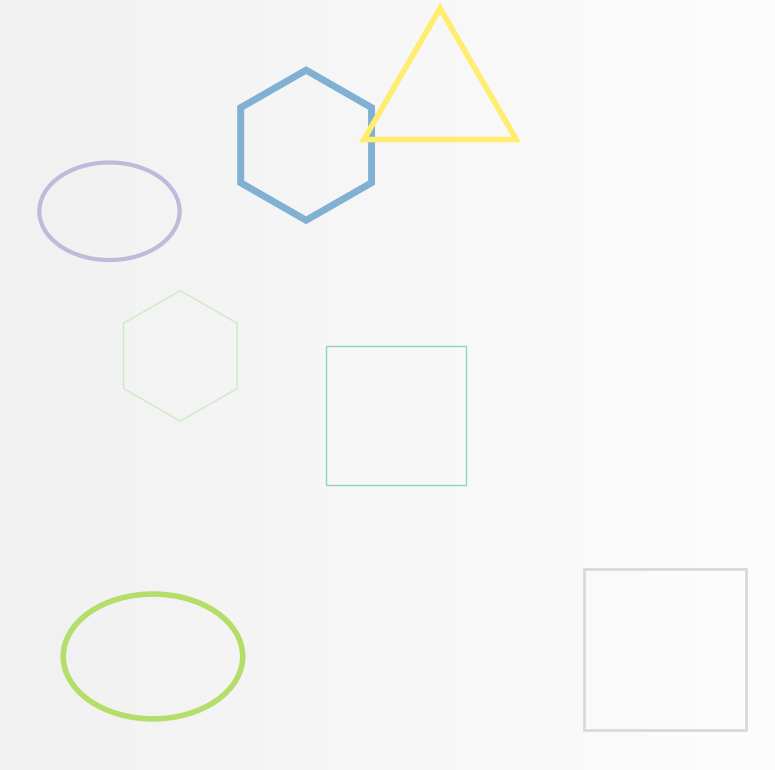[{"shape": "square", "thickness": 0.5, "radius": 0.45, "center": [0.511, 0.46]}, {"shape": "oval", "thickness": 1.5, "radius": 0.45, "center": [0.141, 0.726]}, {"shape": "hexagon", "thickness": 2.5, "radius": 0.49, "center": [0.395, 0.811]}, {"shape": "oval", "thickness": 2, "radius": 0.58, "center": [0.197, 0.147]}, {"shape": "square", "thickness": 1, "radius": 0.52, "center": [0.858, 0.157]}, {"shape": "hexagon", "thickness": 0.5, "radius": 0.42, "center": [0.233, 0.538]}, {"shape": "triangle", "thickness": 2, "radius": 0.57, "center": [0.568, 0.876]}]